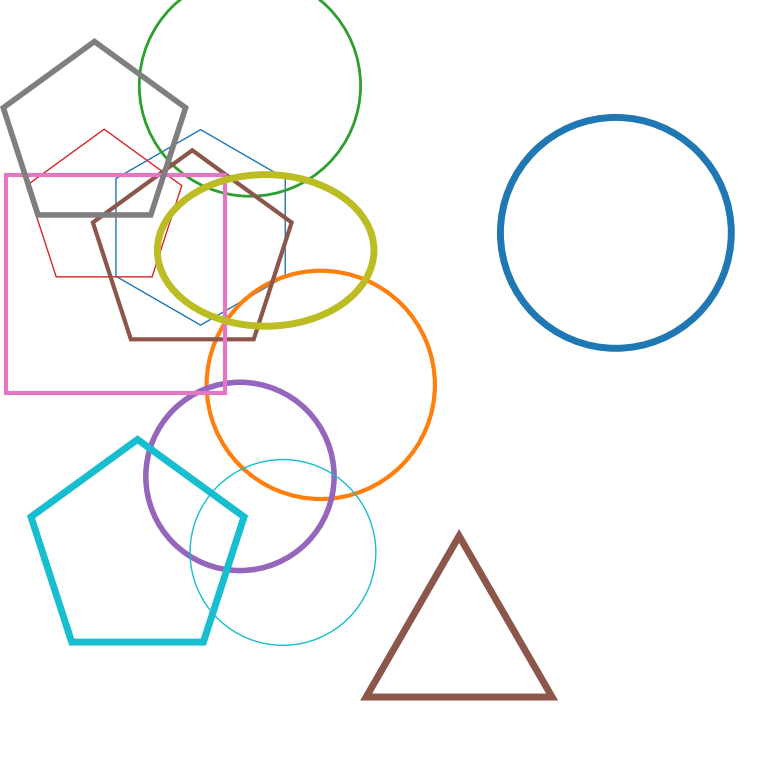[{"shape": "circle", "thickness": 2.5, "radius": 0.75, "center": [0.8, 0.698]}, {"shape": "hexagon", "thickness": 0.5, "radius": 0.63, "center": [0.26, 0.705]}, {"shape": "circle", "thickness": 1.5, "radius": 0.74, "center": [0.417, 0.5]}, {"shape": "circle", "thickness": 1, "radius": 0.72, "center": [0.325, 0.889]}, {"shape": "pentagon", "thickness": 0.5, "radius": 0.53, "center": [0.135, 0.726]}, {"shape": "circle", "thickness": 2, "radius": 0.61, "center": [0.312, 0.381]}, {"shape": "pentagon", "thickness": 1.5, "radius": 0.68, "center": [0.25, 0.669]}, {"shape": "triangle", "thickness": 2.5, "radius": 0.7, "center": [0.596, 0.164]}, {"shape": "square", "thickness": 1.5, "radius": 0.71, "center": [0.15, 0.631]}, {"shape": "pentagon", "thickness": 2, "radius": 0.62, "center": [0.123, 0.822]}, {"shape": "oval", "thickness": 2.5, "radius": 0.7, "center": [0.345, 0.675]}, {"shape": "circle", "thickness": 0.5, "radius": 0.6, "center": [0.367, 0.283]}, {"shape": "pentagon", "thickness": 2.5, "radius": 0.73, "center": [0.179, 0.284]}]